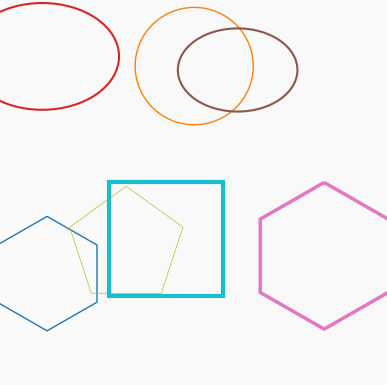[{"shape": "hexagon", "thickness": 1, "radius": 0.74, "center": [0.122, 0.289]}, {"shape": "circle", "thickness": 1, "radius": 0.76, "center": [0.501, 0.828]}, {"shape": "oval", "thickness": 1.5, "radius": 0.99, "center": [0.109, 0.853]}, {"shape": "oval", "thickness": 1.5, "radius": 0.77, "center": [0.613, 0.818]}, {"shape": "hexagon", "thickness": 2.5, "radius": 0.95, "center": [0.837, 0.336]}, {"shape": "pentagon", "thickness": 0.5, "radius": 0.77, "center": [0.326, 0.363]}, {"shape": "square", "thickness": 3, "radius": 0.73, "center": [0.428, 0.379]}]